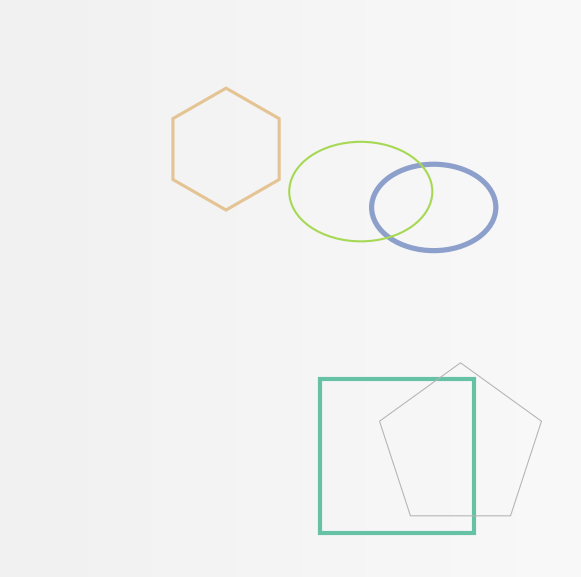[{"shape": "square", "thickness": 2, "radius": 0.67, "center": [0.683, 0.209]}, {"shape": "oval", "thickness": 2.5, "radius": 0.53, "center": [0.746, 0.64]}, {"shape": "oval", "thickness": 1, "radius": 0.62, "center": [0.621, 0.667]}, {"shape": "hexagon", "thickness": 1.5, "radius": 0.53, "center": [0.389, 0.741]}, {"shape": "pentagon", "thickness": 0.5, "radius": 0.73, "center": [0.792, 0.224]}]